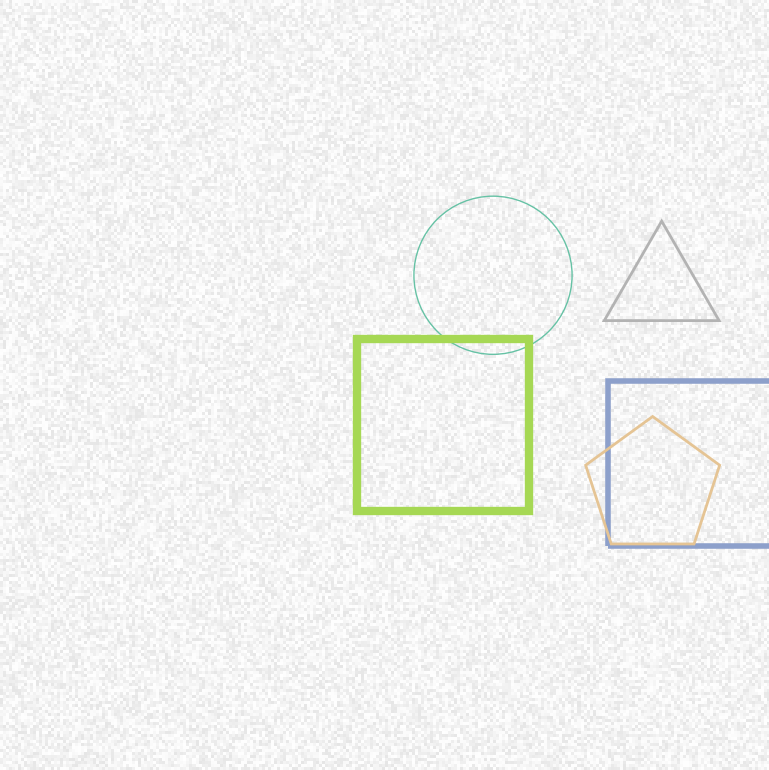[{"shape": "circle", "thickness": 0.5, "radius": 0.51, "center": [0.64, 0.643]}, {"shape": "square", "thickness": 2, "radius": 0.54, "center": [0.898, 0.398]}, {"shape": "square", "thickness": 3, "radius": 0.56, "center": [0.576, 0.448]}, {"shape": "pentagon", "thickness": 1, "radius": 0.46, "center": [0.848, 0.368]}, {"shape": "triangle", "thickness": 1, "radius": 0.43, "center": [0.859, 0.627]}]